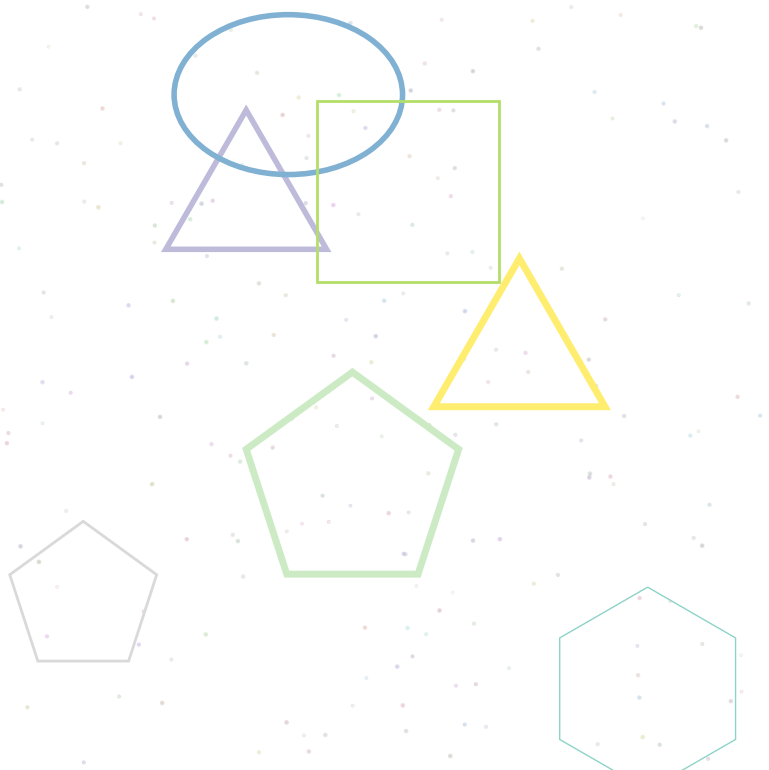[{"shape": "hexagon", "thickness": 0.5, "radius": 0.66, "center": [0.841, 0.106]}, {"shape": "triangle", "thickness": 2, "radius": 0.6, "center": [0.32, 0.737]}, {"shape": "oval", "thickness": 2, "radius": 0.74, "center": [0.374, 0.877]}, {"shape": "square", "thickness": 1, "radius": 0.59, "center": [0.53, 0.752]}, {"shape": "pentagon", "thickness": 1, "radius": 0.5, "center": [0.108, 0.223]}, {"shape": "pentagon", "thickness": 2.5, "radius": 0.73, "center": [0.458, 0.372]}, {"shape": "triangle", "thickness": 2.5, "radius": 0.64, "center": [0.675, 0.536]}]